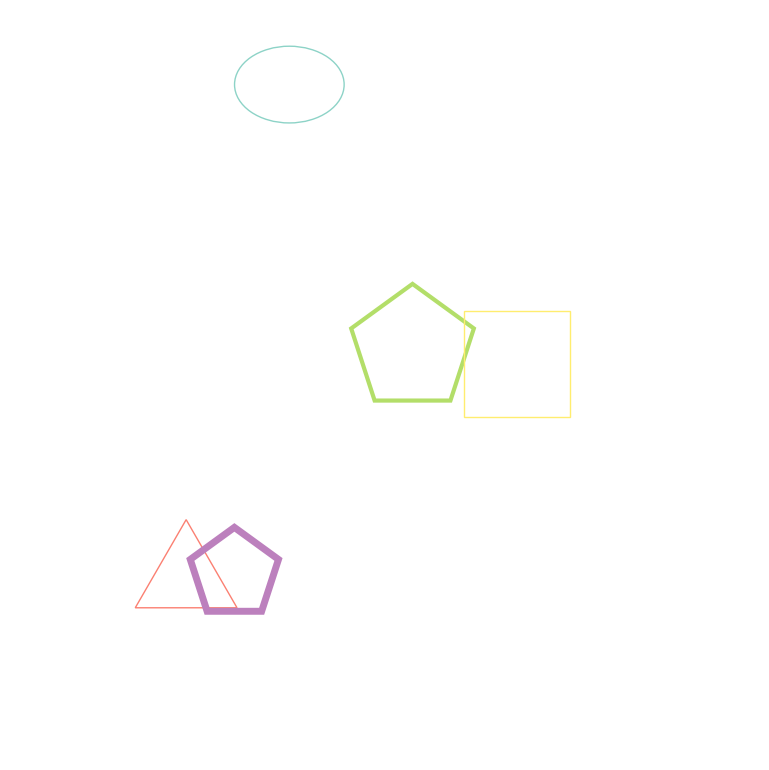[{"shape": "oval", "thickness": 0.5, "radius": 0.36, "center": [0.376, 0.89]}, {"shape": "triangle", "thickness": 0.5, "radius": 0.38, "center": [0.242, 0.249]}, {"shape": "pentagon", "thickness": 1.5, "radius": 0.42, "center": [0.536, 0.548]}, {"shape": "pentagon", "thickness": 2.5, "radius": 0.3, "center": [0.304, 0.255]}, {"shape": "square", "thickness": 0.5, "radius": 0.34, "center": [0.672, 0.527]}]